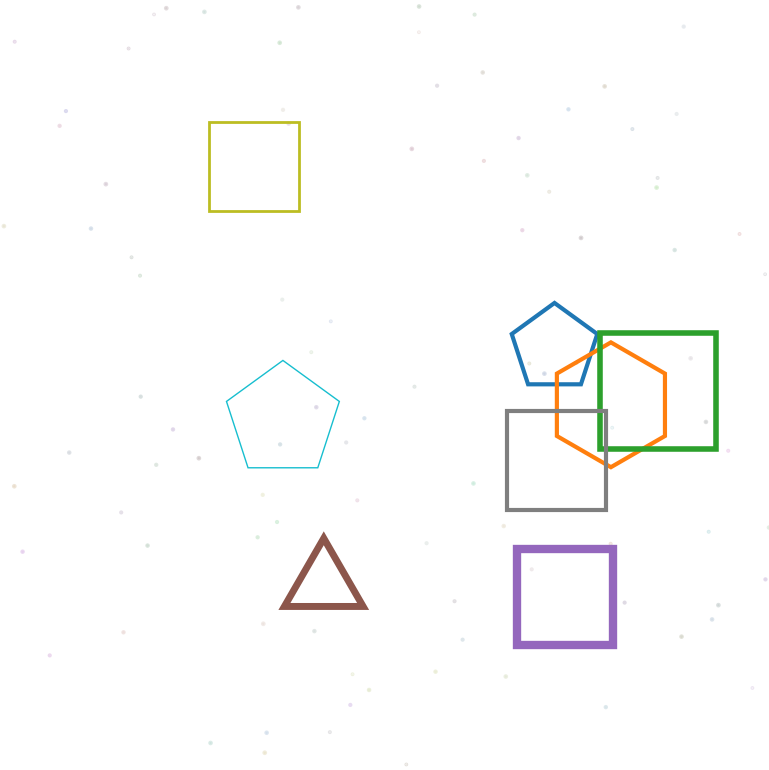[{"shape": "pentagon", "thickness": 1.5, "radius": 0.29, "center": [0.72, 0.548]}, {"shape": "hexagon", "thickness": 1.5, "radius": 0.41, "center": [0.793, 0.474]}, {"shape": "square", "thickness": 2, "radius": 0.37, "center": [0.855, 0.492]}, {"shape": "square", "thickness": 3, "radius": 0.31, "center": [0.734, 0.225]}, {"shape": "triangle", "thickness": 2.5, "radius": 0.3, "center": [0.42, 0.242]}, {"shape": "square", "thickness": 1.5, "radius": 0.32, "center": [0.722, 0.402]}, {"shape": "square", "thickness": 1, "radius": 0.29, "center": [0.33, 0.784]}, {"shape": "pentagon", "thickness": 0.5, "radius": 0.39, "center": [0.367, 0.455]}]